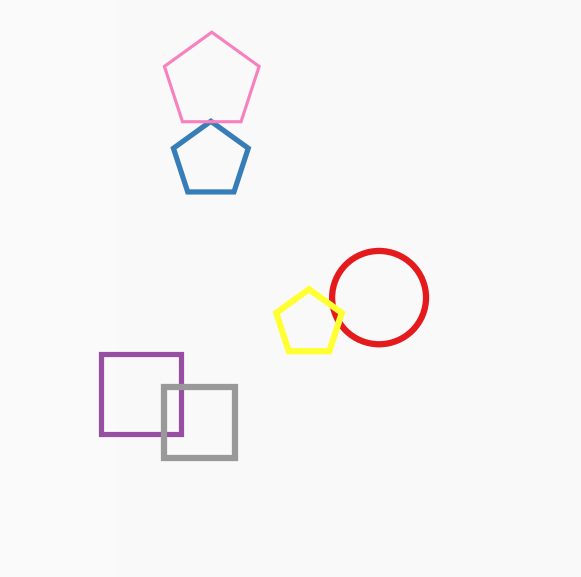[{"shape": "circle", "thickness": 3, "radius": 0.4, "center": [0.652, 0.484]}, {"shape": "pentagon", "thickness": 2.5, "radius": 0.34, "center": [0.363, 0.722]}, {"shape": "square", "thickness": 2.5, "radius": 0.35, "center": [0.242, 0.317]}, {"shape": "pentagon", "thickness": 3, "radius": 0.3, "center": [0.532, 0.439]}, {"shape": "pentagon", "thickness": 1.5, "radius": 0.43, "center": [0.364, 0.858]}, {"shape": "square", "thickness": 3, "radius": 0.3, "center": [0.343, 0.268]}]